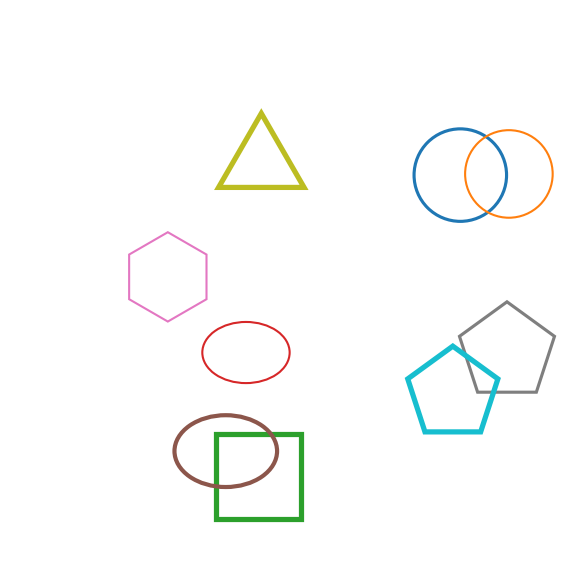[{"shape": "circle", "thickness": 1.5, "radius": 0.4, "center": [0.797, 0.696]}, {"shape": "circle", "thickness": 1, "radius": 0.38, "center": [0.881, 0.698]}, {"shape": "square", "thickness": 2.5, "radius": 0.37, "center": [0.447, 0.174]}, {"shape": "oval", "thickness": 1, "radius": 0.38, "center": [0.426, 0.389]}, {"shape": "oval", "thickness": 2, "radius": 0.44, "center": [0.391, 0.218]}, {"shape": "hexagon", "thickness": 1, "radius": 0.39, "center": [0.291, 0.52]}, {"shape": "pentagon", "thickness": 1.5, "radius": 0.43, "center": [0.878, 0.39]}, {"shape": "triangle", "thickness": 2.5, "radius": 0.43, "center": [0.452, 0.717]}, {"shape": "pentagon", "thickness": 2.5, "radius": 0.41, "center": [0.784, 0.318]}]